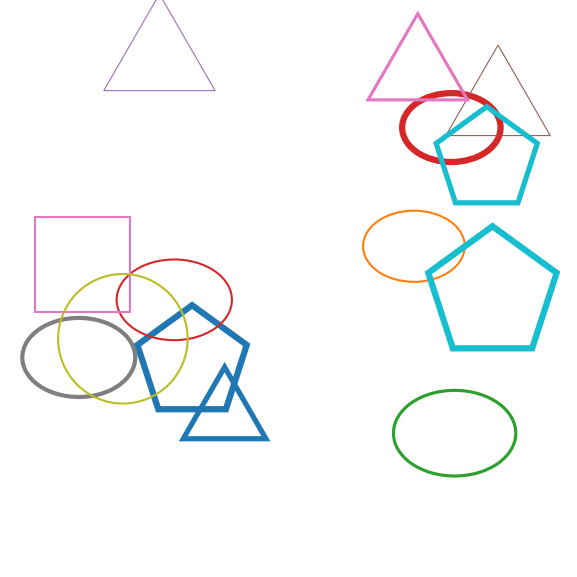[{"shape": "pentagon", "thickness": 3, "radius": 0.5, "center": [0.333, 0.371]}, {"shape": "triangle", "thickness": 2.5, "radius": 0.41, "center": [0.389, 0.281]}, {"shape": "oval", "thickness": 1, "radius": 0.44, "center": [0.717, 0.573]}, {"shape": "oval", "thickness": 1.5, "radius": 0.53, "center": [0.787, 0.249]}, {"shape": "oval", "thickness": 3, "radius": 0.43, "center": [0.782, 0.778]}, {"shape": "oval", "thickness": 1, "radius": 0.5, "center": [0.302, 0.48]}, {"shape": "triangle", "thickness": 0.5, "radius": 0.56, "center": [0.276, 0.898]}, {"shape": "triangle", "thickness": 0.5, "radius": 0.52, "center": [0.862, 0.817]}, {"shape": "square", "thickness": 1, "radius": 0.41, "center": [0.143, 0.541]}, {"shape": "triangle", "thickness": 1.5, "radius": 0.5, "center": [0.723, 0.876]}, {"shape": "oval", "thickness": 2, "radius": 0.49, "center": [0.136, 0.38]}, {"shape": "circle", "thickness": 1, "radius": 0.56, "center": [0.213, 0.413]}, {"shape": "pentagon", "thickness": 3, "radius": 0.58, "center": [0.853, 0.49]}, {"shape": "pentagon", "thickness": 2.5, "radius": 0.46, "center": [0.843, 0.722]}]